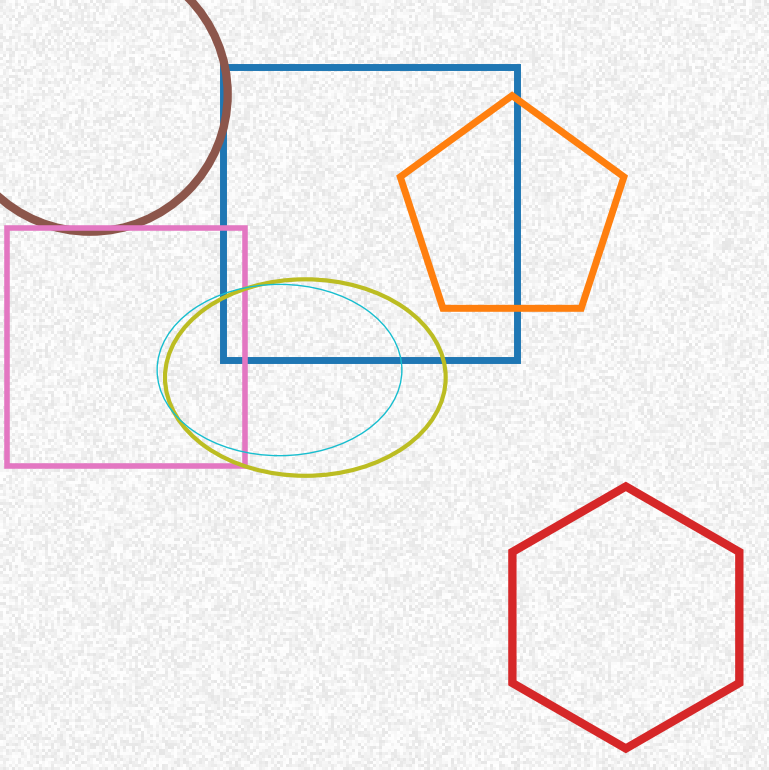[{"shape": "square", "thickness": 2.5, "radius": 0.95, "center": [0.481, 0.723]}, {"shape": "pentagon", "thickness": 2.5, "radius": 0.76, "center": [0.665, 0.723]}, {"shape": "hexagon", "thickness": 3, "radius": 0.85, "center": [0.813, 0.198]}, {"shape": "circle", "thickness": 3, "radius": 0.89, "center": [0.117, 0.878]}, {"shape": "square", "thickness": 2, "radius": 0.77, "center": [0.164, 0.549]}, {"shape": "oval", "thickness": 1.5, "radius": 0.91, "center": [0.397, 0.51]}, {"shape": "oval", "thickness": 0.5, "radius": 0.79, "center": [0.363, 0.519]}]